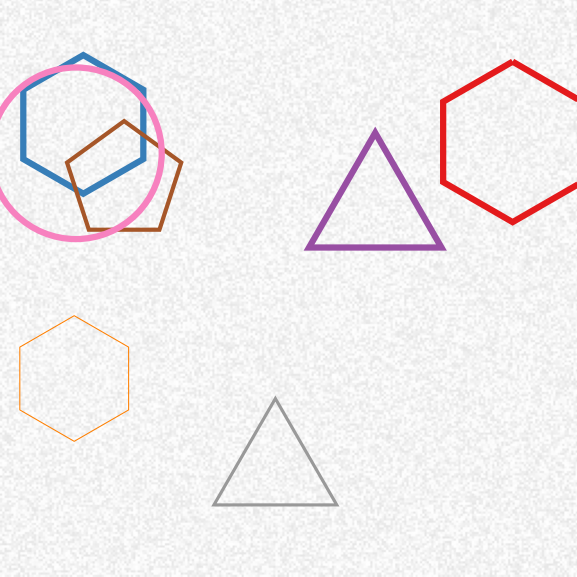[{"shape": "hexagon", "thickness": 3, "radius": 0.69, "center": [0.888, 0.753]}, {"shape": "hexagon", "thickness": 3, "radius": 0.6, "center": [0.144, 0.784]}, {"shape": "triangle", "thickness": 3, "radius": 0.66, "center": [0.65, 0.637]}, {"shape": "hexagon", "thickness": 0.5, "radius": 0.54, "center": [0.129, 0.344]}, {"shape": "pentagon", "thickness": 2, "radius": 0.52, "center": [0.215, 0.685]}, {"shape": "circle", "thickness": 3, "radius": 0.74, "center": [0.131, 0.734]}, {"shape": "triangle", "thickness": 1.5, "radius": 0.61, "center": [0.477, 0.186]}]